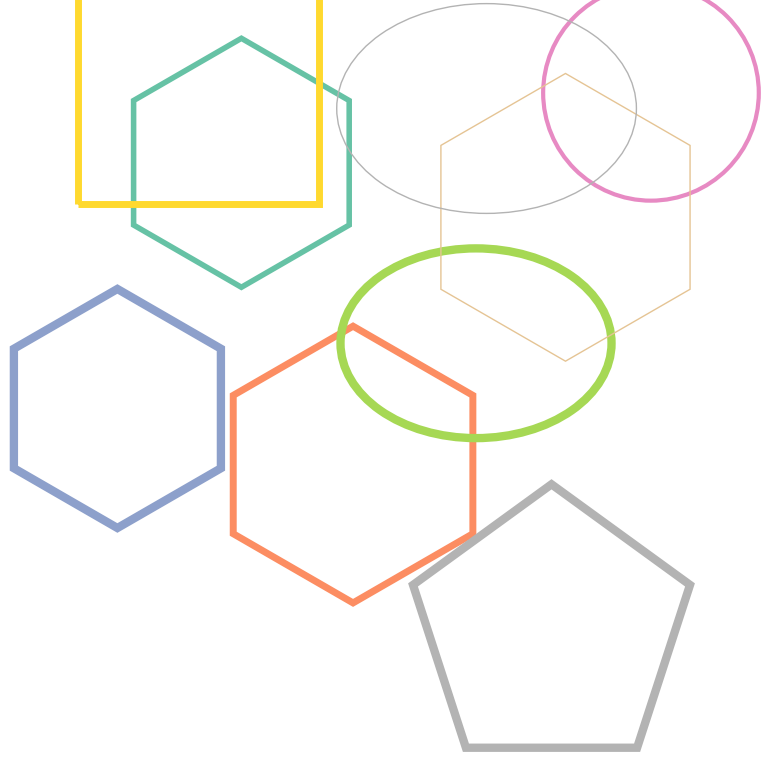[{"shape": "hexagon", "thickness": 2, "radius": 0.81, "center": [0.314, 0.789]}, {"shape": "hexagon", "thickness": 2.5, "radius": 0.9, "center": [0.459, 0.397]}, {"shape": "hexagon", "thickness": 3, "radius": 0.78, "center": [0.152, 0.47]}, {"shape": "circle", "thickness": 1.5, "radius": 0.7, "center": [0.845, 0.879]}, {"shape": "oval", "thickness": 3, "radius": 0.88, "center": [0.618, 0.554]}, {"shape": "square", "thickness": 2.5, "radius": 0.79, "center": [0.258, 0.893]}, {"shape": "hexagon", "thickness": 0.5, "radius": 0.93, "center": [0.734, 0.718]}, {"shape": "oval", "thickness": 0.5, "radius": 0.97, "center": [0.632, 0.859]}, {"shape": "pentagon", "thickness": 3, "radius": 0.95, "center": [0.716, 0.182]}]